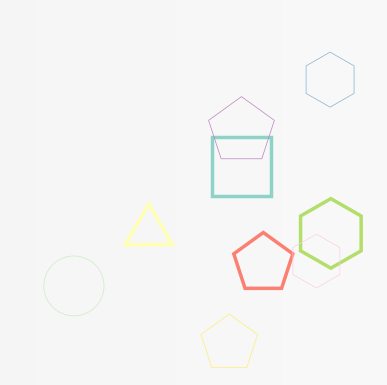[{"shape": "square", "thickness": 2.5, "radius": 0.39, "center": [0.623, 0.568]}, {"shape": "triangle", "thickness": 2.5, "radius": 0.35, "center": [0.384, 0.4]}, {"shape": "pentagon", "thickness": 2.5, "radius": 0.4, "center": [0.679, 0.316]}, {"shape": "hexagon", "thickness": 0.5, "radius": 0.36, "center": [0.852, 0.793]}, {"shape": "hexagon", "thickness": 2.5, "radius": 0.45, "center": [0.854, 0.394]}, {"shape": "hexagon", "thickness": 0.5, "radius": 0.35, "center": [0.817, 0.322]}, {"shape": "pentagon", "thickness": 0.5, "radius": 0.45, "center": [0.623, 0.66]}, {"shape": "circle", "thickness": 0.5, "radius": 0.39, "center": [0.191, 0.257]}, {"shape": "pentagon", "thickness": 0.5, "radius": 0.38, "center": [0.592, 0.107]}]